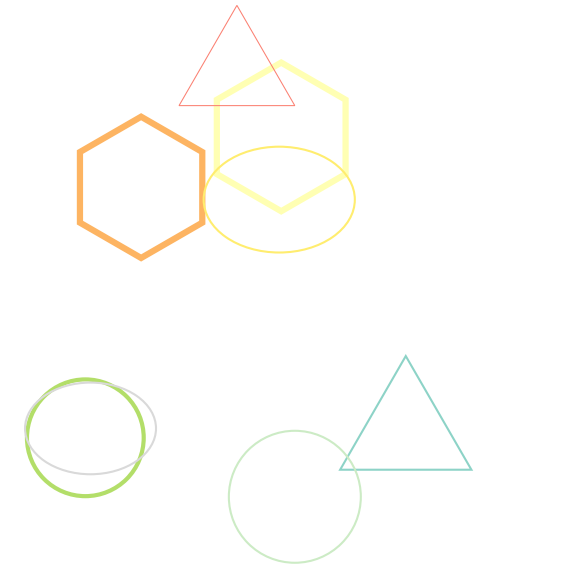[{"shape": "triangle", "thickness": 1, "radius": 0.66, "center": [0.703, 0.251]}, {"shape": "hexagon", "thickness": 3, "radius": 0.64, "center": [0.487, 0.762]}, {"shape": "triangle", "thickness": 0.5, "radius": 0.58, "center": [0.41, 0.874]}, {"shape": "hexagon", "thickness": 3, "radius": 0.61, "center": [0.244, 0.675]}, {"shape": "circle", "thickness": 2, "radius": 0.51, "center": [0.148, 0.241]}, {"shape": "oval", "thickness": 1, "radius": 0.57, "center": [0.157, 0.257]}, {"shape": "circle", "thickness": 1, "radius": 0.57, "center": [0.511, 0.139]}, {"shape": "oval", "thickness": 1, "radius": 0.65, "center": [0.484, 0.654]}]